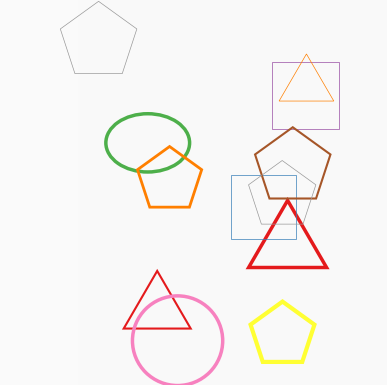[{"shape": "triangle", "thickness": 2.5, "radius": 0.58, "center": [0.742, 0.363]}, {"shape": "triangle", "thickness": 1.5, "radius": 0.5, "center": [0.406, 0.197]}, {"shape": "square", "thickness": 0.5, "radius": 0.42, "center": [0.68, 0.462]}, {"shape": "oval", "thickness": 2.5, "radius": 0.54, "center": [0.381, 0.629]}, {"shape": "square", "thickness": 0.5, "radius": 0.43, "center": [0.788, 0.753]}, {"shape": "triangle", "thickness": 0.5, "radius": 0.41, "center": [0.791, 0.778]}, {"shape": "pentagon", "thickness": 2, "radius": 0.44, "center": [0.438, 0.532]}, {"shape": "pentagon", "thickness": 3, "radius": 0.43, "center": [0.729, 0.13]}, {"shape": "pentagon", "thickness": 1.5, "radius": 0.51, "center": [0.756, 0.567]}, {"shape": "circle", "thickness": 2.5, "radius": 0.58, "center": [0.458, 0.115]}, {"shape": "pentagon", "thickness": 0.5, "radius": 0.46, "center": [0.728, 0.492]}, {"shape": "pentagon", "thickness": 0.5, "radius": 0.52, "center": [0.254, 0.893]}]